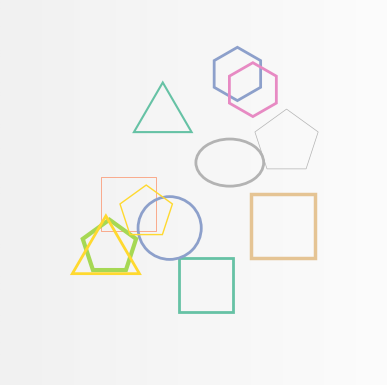[{"shape": "triangle", "thickness": 1.5, "radius": 0.43, "center": [0.42, 0.7]}, {"shape": "square", "thickness": 2, "radius": 0.35, "center": [0.532, 0.259]}, {"shape": "square", "thickness": 0.5, "radius": 0.35, "center": [0.332, 0.47]}, {"shape": "hexagon", "thickness": 2, "radius": 0.35, "center": [0.613, 0.808]}, {"shape": "circle", "thickness": 2, "radius": 0.41, "center": [0.438, 0.408]}, {"shape": "hexagon", "thickness": 2, "radius": 0.35, "center": [0.653, 0.767]}, {"shape": "pentagon", "thickness": 3, "radius": 0.36, "center": [0.282, 0.357]}, {"shape": "triangle", "thickness": 2, "radius": 0.5, "center": [0.273, 0.339]}, {"shape": "pentagon", "thickness": 1, "radius": 0.36, "center": [0.377, 0.448]}, {"shape": "square", "thickness": 2.5, "radius": 0.42, "center": [0.73, 0.412]}, {"shape": "oval", "thickness": 2, "radius": 0.44, "center": [0.593, 0.578]}, {"shape": "pentagon", "thickness": 0.5, "radius": 0.43, "center": [0.739, 0.631]}]